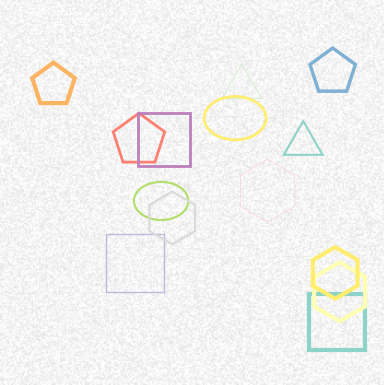[{"shape": "square", "thickness": 3, "radius": 0.37, "center": [0.875, 0.163]}, {"shape": "triangle", "thickness": 1.5, "radius": 0.29, "center": [0.788, 0.627]}, {"shape": "hexagon", "thickness": 3, "radius": 0.38, "center": [0.882, 0.242]}, {"shape": "square", "thickness": 1, "radius": 0.38, "center": [0.35, 0.317]}, {"shape": "pentagon", "thickness": 2, "radius": 0.35, "center": [0.361, 0.636]}, {"shape": "pentagon", "thickness": 2.5, "radius": 0.31, "center": [0.864, 0.813]}, {"shape": "pentagon", "thickness": 3, "radius": 0.29, "center": [0.139, 0.779]}, {"shape": "oval", "thickness": 1.5, "radius": 0.35, "center": [0.419, 0.478]}, {"shape": "hexagon", "thickness": 0.5, "radius": 0.41, "center": [0.695, 0.505]}, {"shape": "hexagon", "thickness": 1.5, "radius": 0.34, "center": [0.447, 0.434]}, {"shape": "square", "thickness": 2, "radius": 0.34, "center": [0.426, 0.638]}, {"shape": "triangle", "thickness": 0.5, "radius": 0.3, "center": [0.628, 0.774]}, {"shape": "hexagon", "thickness": 3, "radius": 0.33, "center": [0.871, 0.291]}, {"shape": "oval", "thickness": 2, "radius": 0.4, "center": [0.611, 0.693]}]